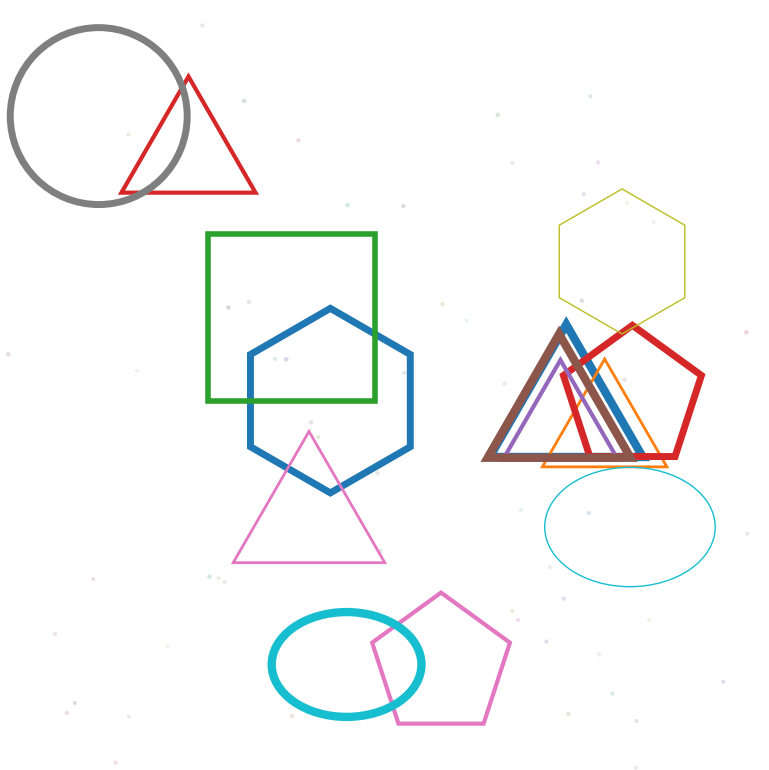[{"shape": "hexagon", "thickness": 2.5, "radius": 0.6, "center": [0.429, 0.48]}, {"shape": "triangle", "thickness": 3, "radius": 0.57, "center": [0.735, 0.464]}, {"shape": "triangle", "thickness": 1, "radius": 0.47, "center": [0.785, 0.44]}, {"shape": "square", "thickness": 2, "radius": 0.54, "center": [0.379, 0.588]}, {"shape": "pentagon", "thickness": 2.5, "radius": 0.47, "center": [0.821, 0.483]}, {"shape": "triangle", "thickness": 1.5, "radius": 0.5, "center": [0.245, 0.8]}, {"shape": "triangle", "thickness": 1.5, "radius": 0.43, "center": [0.728, 0.446]}, {"shape": "triangle", "thickness": 3, "radius": 0.54, "center": [0.726, 0.459]}, {"shape": "triangle", "thickness": 1, "radius": 0.57, "center": [0.401, 0.326]}, {"shape": "pentagon", "thickness": 1.5, "radius": 0.47, "center": [0.573, 0.136]}, {"shape": "circle", "thickness": 2.5, "radius": 0.57, "center": [0.128, 0.849]}, {"shape": "hexagon", "thickness": 0.5, "radius": 0.47, "center": [0.808, 0.66]}, {"shape": "oval", "thickness": 3, "radius": 0.49, "center": [0.45, 0.137]}, {"shape": "oval", "thickness": 0.5, "radius": 0.55, "center": [0.818, 0.316]}]